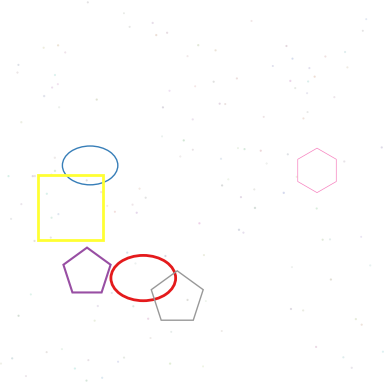[{"shape": "oval", "thickness": 2, "radius": 0.42, "center": [0.372, 0.278]}, {"shape": "oval", "thickness": 1, "radius": 0.36, "center": [0.234, 0.57]}, {"shape": "pentagon", "thickness": 1.5, "radius": 0.32, "center": [0.226, 0.292]}, {"shape": "square", "thickness": 2, "radius": 0.42, "center": [0.182, 0.461]}, {"shape": "hexagon", "thickness": 0.5, "radius": 0.29, "center": [0.823, 0.557]}, {"shape": "pentagon", "thickness": 1, "radius": 0.35, "center": [0.46, 0.226]}]